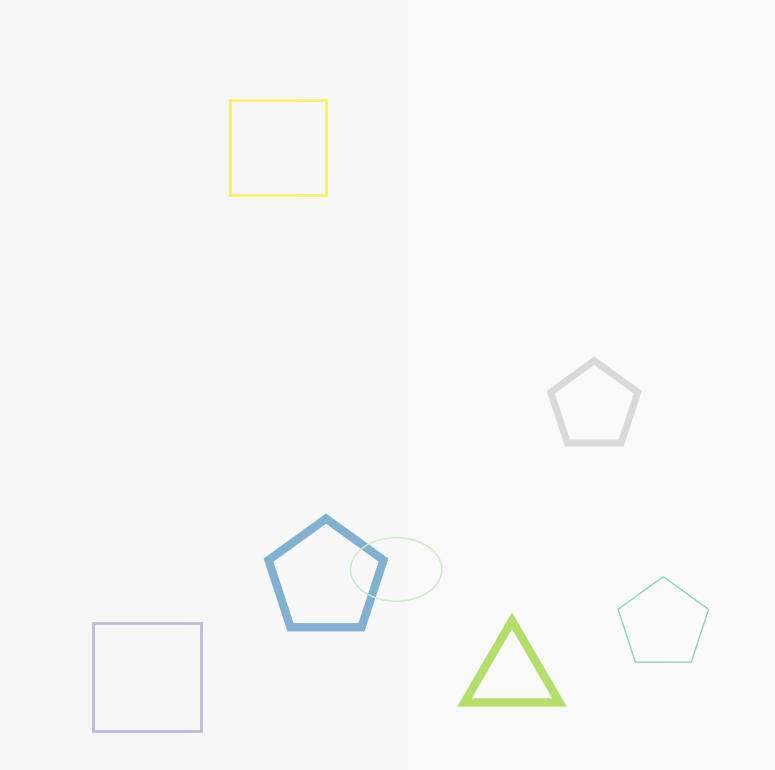[{"shape": "pentagon", "thickness": 0.5, "radius": 0.31, "center": [0.856, 0.19]}, {"shape": "square", "thickness": 1, "radius": 0.35, "center": [0.19, 0.12]}, {"shape": "pentagon", "thickness": 3, "radius": 0.39, "center": [0.421, 0.248]}, {"shape": "triangle", "thickness": 3, "radius": 0.35, "center": [0.661, 0.123]}, {"shape": "pentagon", "thickness": 2.5, "radius": 0.3, "center": [0.767, 0.472]}, {"shape": "oval", "thickness": 0.5, "radius": 0.29, "center": [0.511, 0.26]}, {"shape": "square", "thickness": 1, "radius": 0.31, "center": [0.359, 0.809]}]